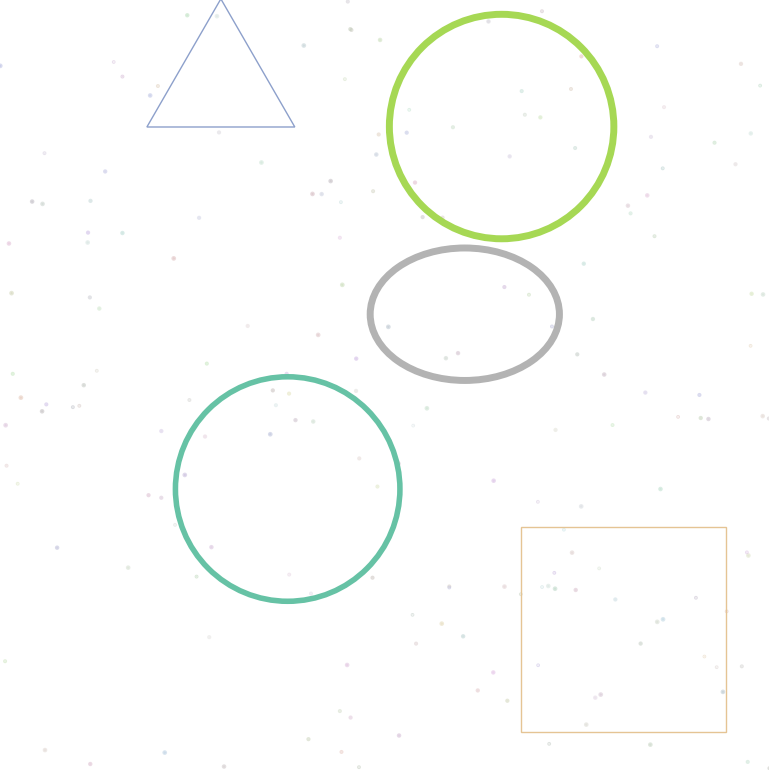[{"shape": "circle", "thickness": 2, "radius": 0.73, "center": [0.374, 0.365]}, {"shape": "triangle", "thickness": 0.5, "radius": 0.55, "center": [0.287, 0.891]}, {"shape": "circle", "thickness": 2.5, "radius": 0.73, "center": [0.651, 0.836]}, {"shape": "square", "thickness": 0.5, "radius": 0.66, "center": [0.81, 0.182]}, {"shape": "oval", "thickness": 2.5, "radius": 0.61, "center": [0.604, 0.592]}]